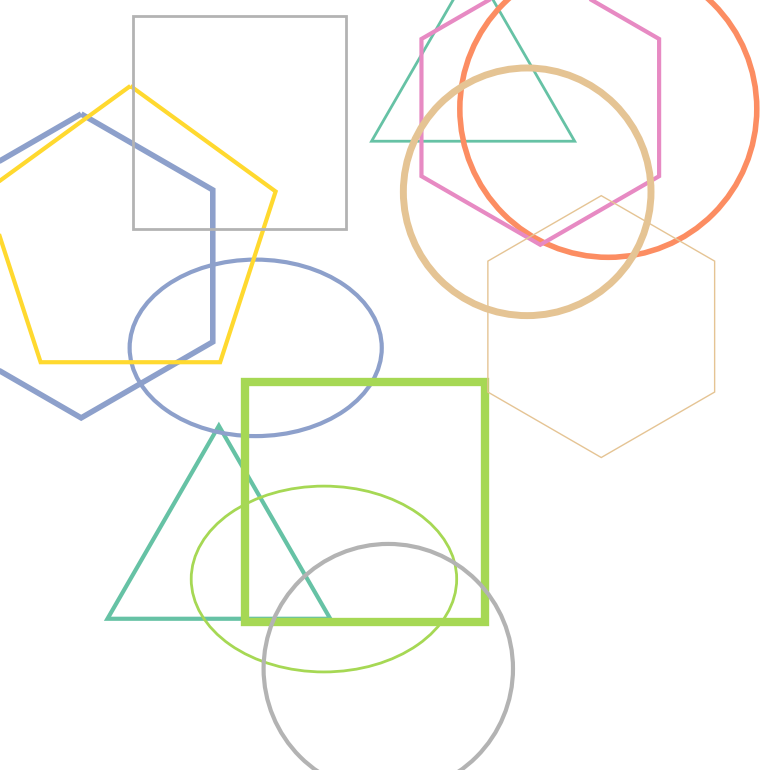[{"shape": "triangle", "thickness": 1, "radius": 0.76, "center": [0.614, 0.893]}, {"shape": "triangle", "thickness": 1.5, "radius": 0.84, "center": [0.284, 0.28]}, {"shape": "circle", "thickness": 2, "radius": 0.96, "center": [0.79, 0.859]}, {"shape": "hexagon", "thickness": 2, "radius": 0.99, "center": [0.105, 0.655]}, {"shape": "oval", "thickness": 1.5, "radius": 0.82, "center": [0.332, 0.548]}, {"shape": "hexagon", "thickness": 1.5, "radius": 0.89, "center": [0.702, 0.86]}, {"shape": "oval", "thickness": 1, "radius": 0.86, "center": [0.421, 0.248]}, {"shape": "square", "thickness": 3, "radius": 0.78, "center": [0.474, 0.348]}, {"shape": "pentagon", "thickness": 1.5, "radius": 0.99, "center": [0.169, 0.69]}, {"shape": "circle", "thickness": 2.5, "radius": 0.8, "center": [0.685, 0.751]}, {"shape": "hexagon", "thickness": 0.5, "radius": 0.85, "center": [0.781, 0.576]}, {"shape": "square", "thickness": 1, "radius": 0.69, "center": [0.311, 0.841]}, {"shape": "circle", "thickness": 1.5, "radius": 0.81, "center": [0.504, 0.132]}]